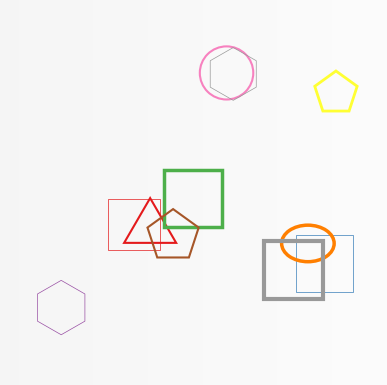[{"shape": "square", "thickness": 0.5, "radius": 0.33, "center": [0.346, 0.418]}, {"shape": "triangle", "thickness": 1.5, "radius": 0.39, "center": [0.387, 0.408]}, {"shape": "square", "thickness": 0.5, "radius": 0.37, "center": [0.838, 0.315]}, {"shape": "square", "thickness": 2.5, "radius": 0.37, "center": [0.497, 0.484]}, {"shape": "hexagon", "thickness": 0.5, "radius": 0.35, "center": [0.158, 0.201]}, {"shape": "oval", "thickness": 2.5, "radius": 0.34, "center": [0.795, 0.368]}, {"shape": "pentagon", "thickness": 2, "radius": 0.29, "center": [0.867, 0.758]}, {"shape": "pentagon", "thickness": 1.5, "radius": 0.35, "center": [0.447, 0.387]}, {"shape": "circle", "thickness": 1.5, "radius": 0.34, "center": [0.585, 0.811]}, {"shape": "square", "thickness": 3, "radius": 0.38, "center": [0.758, 0.299]}, {"shape": "hexagon", "thickness": 0.5, "radius": 0.34, "center": [0.602, 0.808]}]